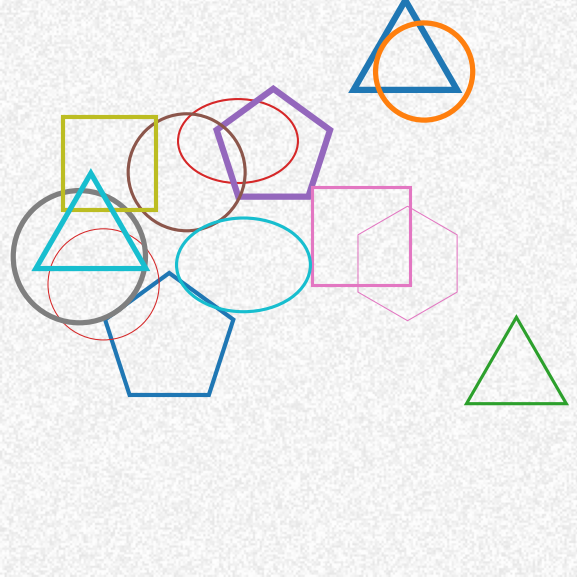[{"shape": "triangle", "thickness": 3, "radius": 0.52, "center": [0.702, 0.895]}, {"shape": "pentagon", "thickness": 2, "radius": 0.58, "center": [0.293, 0.41]}, {"shape": "circle", "thickness": 2.5, "radius": 0.42, "center": [0.734, 0.875]}, {"shape": "triangle", "thickness": 1.5, "radius": 0.5, "center": [0.894, 0.35]}, {"shape": "circle", "thickness": 0.5, "radius": 0.48, "center": [0.179, 0.507]}, {"shape": "oval", "thickness": 1, "radius": 0.52, "center": [0.412, 0.755]}, {"shape": "pentagon", "thickness": 3, "radius": 0.52, "center": [0.473, 0.742]}, {"shape": "circle", "thickness": 1.5, "radius": 0.51, "center": [0.323, 0.701]}, {"shape": "square", "thickness": 1.5, "radius": 0.42, "center": [0.625, 0.591]}, {"shape": "hexagon", "thickness": 0.5, "radius": 0.5, "center": [0.706, 0.543]}, {"shape": "circle", "thickness": 2.5, "radius": 0.57, "center": [0.137, 0.555]}, {"shape": "square", "thickness": 2, "radius": 0.4, "center": [0.19, 0.716]}, {"shape": "triangle", "thickness": 2.5, "radius": 0.55, "center": [0.157, 0.589]}, {"shape": "oval", "thickness": 1.5, "radius": 0.58, "center": [0.422, 0.54]}]